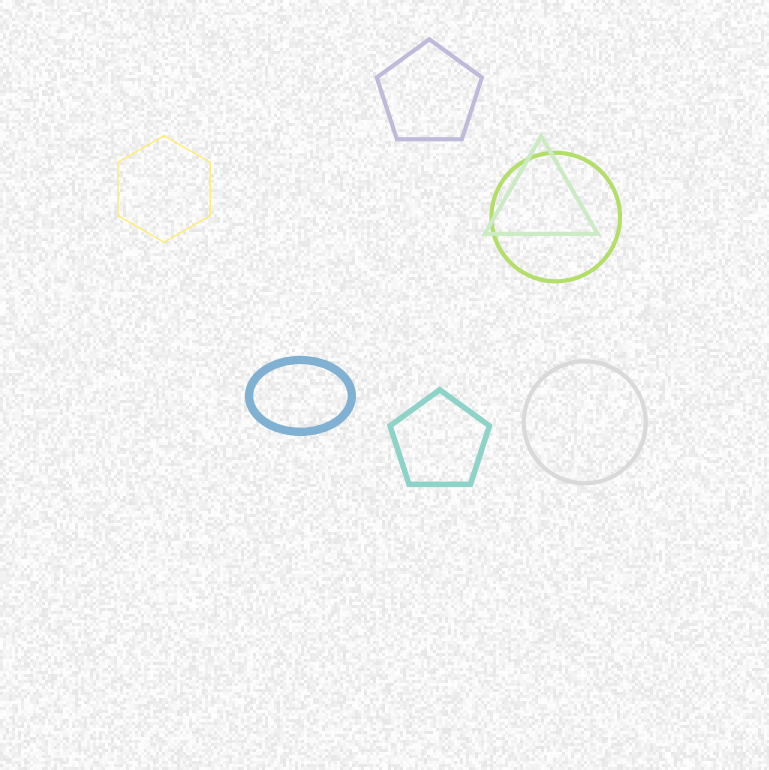[{"shape": "pentagon", "thickness": 2, "radius": 0.34, "center": [0.571, 0.426]}, {"shape": "pentagon", "thickness": 1.5, "radius": 0.36, "center": [0.558, 0.877]}, {"shape": "oval", "thickness": 3, "radius": 0.33, "center": [0.39, 0.486]}, {"shape": "circle", "thickness": 1.5, "radius": 0.42, "center": [0.722, 0.718]}, {"shape": "circle", "thickness": 1.5, "radius": 0.4, "center": [0.759, 0.452]}, {"shape": "triangle", "thickness": 1.5, "radius": 0.42, "center": [0.703, 0.739]}, {"shape": "hexagon", "thickness": 0.5, "radius": 0.35, "center": [0.213, 0.755]}]